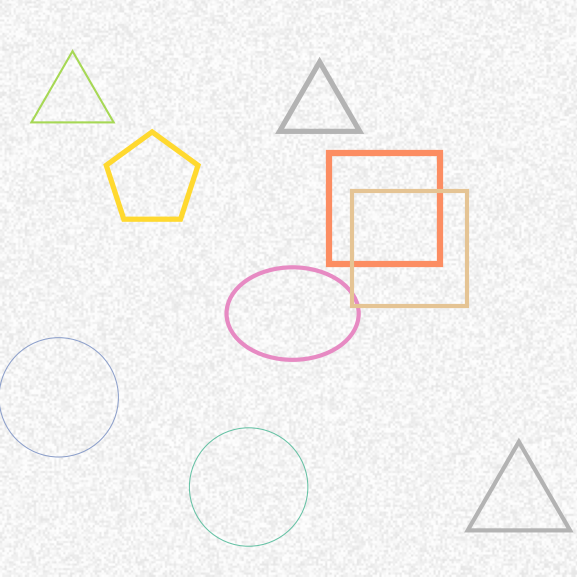[{"shape": "circle", "thickness": 0.5, "radius": 0.51, "center": [0.431, 0.156]}, {"shape": "square", "thickness": 3, "radius": 0.48, "center": [0.666, 0.638]}, {"shape": "circle", "thickness": 0.5, "radius": 0.52, "center": [0.102, 0.311]}, {"shape": "oval", "thickness": 2, "radius": 0.57, "center": [0.507, 0.456]}, {"shape": "triangle", "thickness": 1, "radius": 0.41, "center": [0.126, 0.828]}, {"shape": "pentagon", "thickness": 2.5, "radius": 0.42, "center": [0.263, 0.687]}, {"shape": "square", "thickness": 2, "radius": 0.5, "center": [0.709, 0.569]}, {"shape": "triangle", "thickness": 2, "radius": 0.51, "center": [0.898, 0.132]}, {"shape": "triangle", "thickness": 2.5, "radius": 0.4, "center": [0.553, 0.812]}]